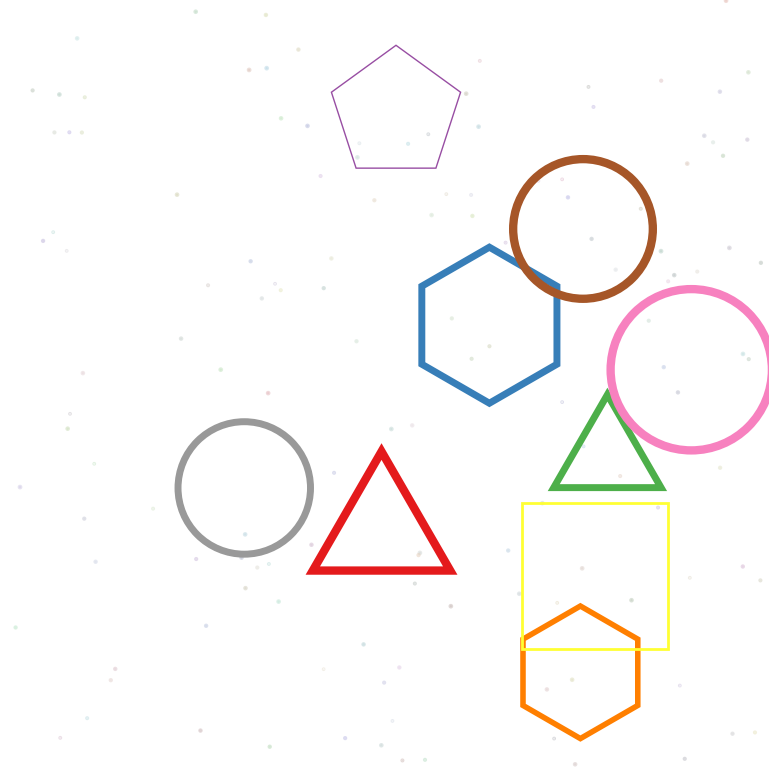[{"shape": "triangle", "thickness": 3, "radius": 0.52, "center": [0.495, 0.311]}, {"shape": "hexagon", "thickness": 2.5, "radius": 0.51, "center": [0.636, 0.578]}, {"shape": "triangle", "thickness": 2.5, "radius": 0.4, "center": [0.789, 0.407]}, {"shape": "pentagon", "thickness": 0.5, "radius": 0.44, "center": [0.514, 0.853]}, {"shape": "hexagon", "thickness": 2, "radius": 0.43, "center": [0.754, 0.127]}, {"shape": "square", "thickness": 1, "radius": 0.47, "center": [0.773, 0.251]}, {"shape": "circle", "thickness": 3, "radius": 0.45, "center": [0.757, 0.703]}, {"shape": "circle", "thickness": 3, "radius": 0.52, "center": [0.898, 0.52]}, {"shape": "circle", "thickness": 2.5, "radius": 0.43, "center": [0.317, 0.366]}]